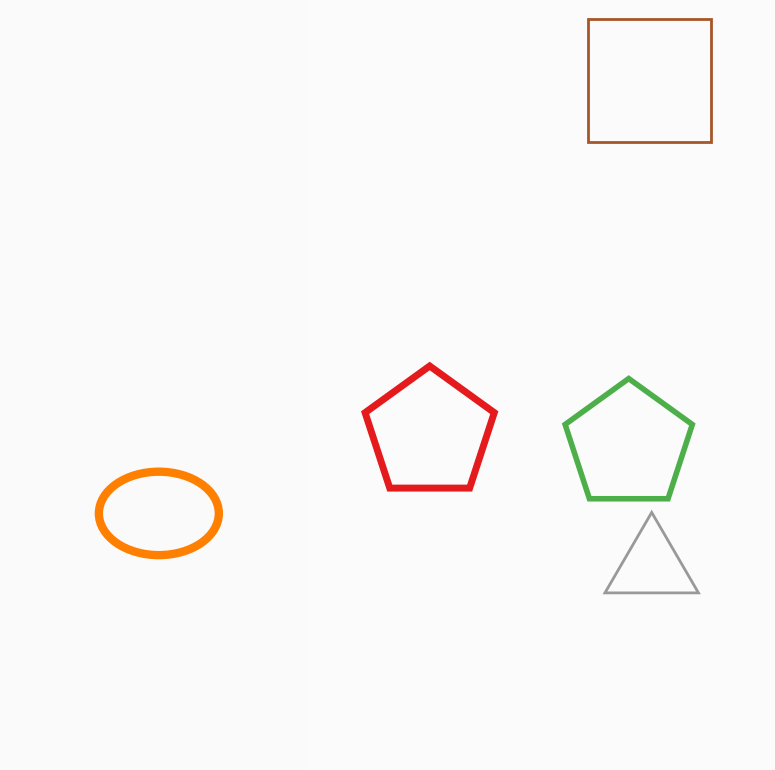[{"shape": "pentagon", "thickness": 2.5, "radius": 0.44, "center": [0.554, 0.437]}, {"shape": "pentagon", "thickness": 2, "radius": 0.43, "center": [0.811, 0.422]}, {"shape": "oval", "thickness": 3, "radius": 0.39, "center": [0.205, 0.333]}, {"shape": "square", "thickness": 1, "radius": 0.4, "center": [0.838, 0.895]}, {"shape": "triangle", "thickness": 1, "radius": 0.35, "center": [0.841, 0.265]}]